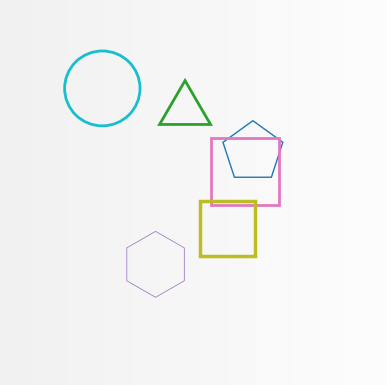[{"shape": "pentagon", "thickness": 1, "radius": 0.41, "center": [0.653, 0.605]}, {"shape": "triangle", "thickness": 2, "radius": 0.38, "center": [0.478, 0.715]}, {"shape": "hexagon", "thickness": 0.5, "radius": 0.43, "center": [0.401, 0.313]}, {"shape": "square", "thickness": 2, "radius": 0.44, "center": [0.632, 0.554]}, {"shape": "square", "thickness": 2.5, "radius": 0.36, "center": [0.587, 0.406]}, {"shape": "circle", "thickness": 2, "radius": 0.49, "center": [0.264, 0.77]}]